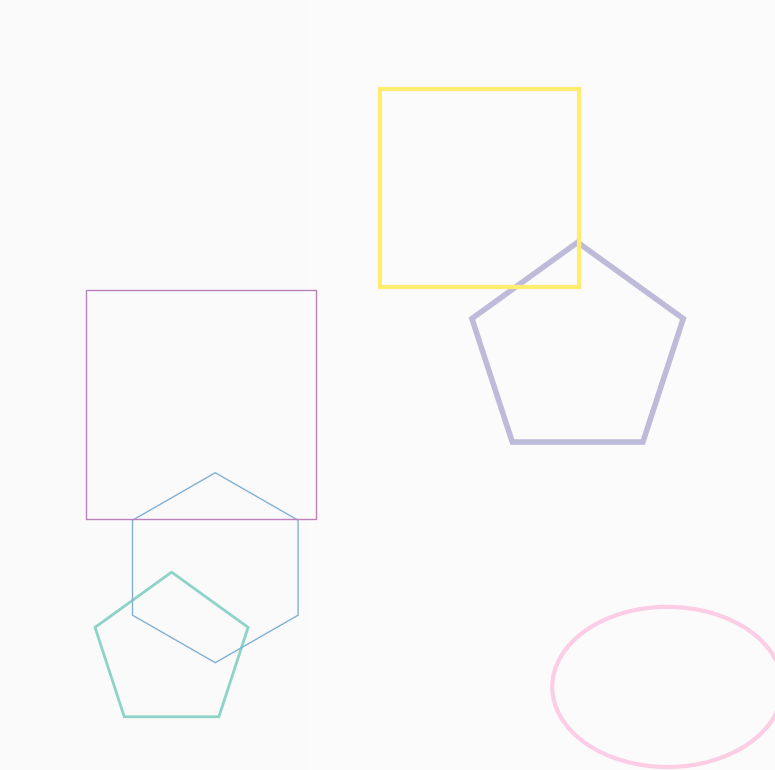[{"shape": "pentagon", "thickness": 1, "radius": 0.52, "center": [0.221, 0.153]}, {"shape": "pentagon", "thickness": 2, "radius": 0.72, "center": [0.745, 0.542]}, {"shape": "hexagon", "thickness": 0.5, "radius": 0.62, "center": [0.278, 0.263]}, {"shape": "oval", "thickness": 1.5, "radius": 0.74, "center": [0.861, 0.108]}, {"shape": "square", "thickness": 0.5, "radius": 0.74, "center": [0.259, 0.475]}, {"shape": "square", "thickness": 1.5, "radius": 0.64, "center": [0.619, 0.756]}]